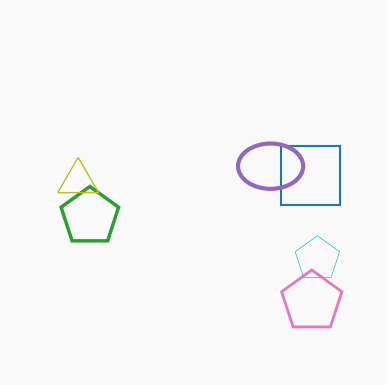[{"shape": "square", "thickness": 1.5, "radius": 0.38, "center": [0.802, 0.543]}, {"shape": "pentagon", "thickness": 2.5, "radius": 0.39, "center": [0.232, 0.438]}, {"shape": "oval", "thickness": 3, "radius": 0.42, "center": [0.698, 0.568]}, {"shape": "pentagon", "thickness": 2, "radius": 0.41, "center": [0.805, 0.217]}, {"shape": "triangle", "thickness": 1, "radius": 0.3, "center": [0.202, 0.53]}, {"shape": "pentagon", "thickness": 0.5, "radius": 0.3, "center": [0.819, 0.328]}]